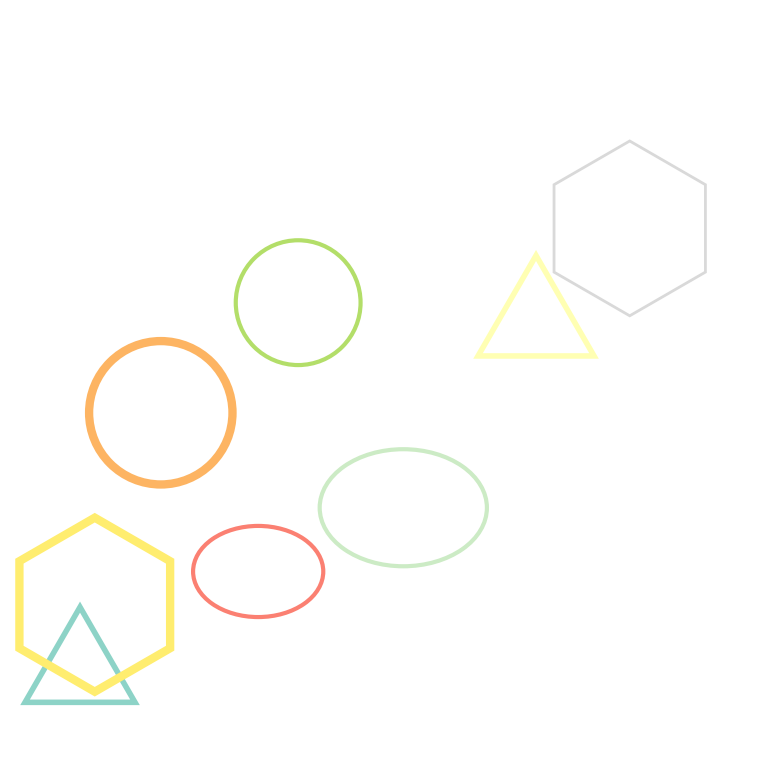[{"shape": "triangle", "thickness": 2, "radius": 0.41, "center": [0.104, 0.129]}, {"shape": "triangle", "thickness": 2, "radius": 0.43, "center": [0.696, 0.581]}, {"shape": "oval", "thickness": 1.5, "radius": 0.42, "center": [0.335, 0.258]}, {"shape": "circle", "thickness": 3, "radius": 0.47, "center": [0.209, 0.464]}, {"shape": "circle", "thickness": 1.5, "radius": 0.41, "center": [0.387, 0.607]}, {"shape": "hexagon", "thickness": 1, "radius": 0.57, "center": [0.818, 0.703]}, {"shape": "oval", "thickness": 1.5, "radius": 0.54, "center": [0.524, 0.341]}, {"shape": "hexagon", "thickness": 3, "radius": 0.57, "center": [0.123, 0.215]}]